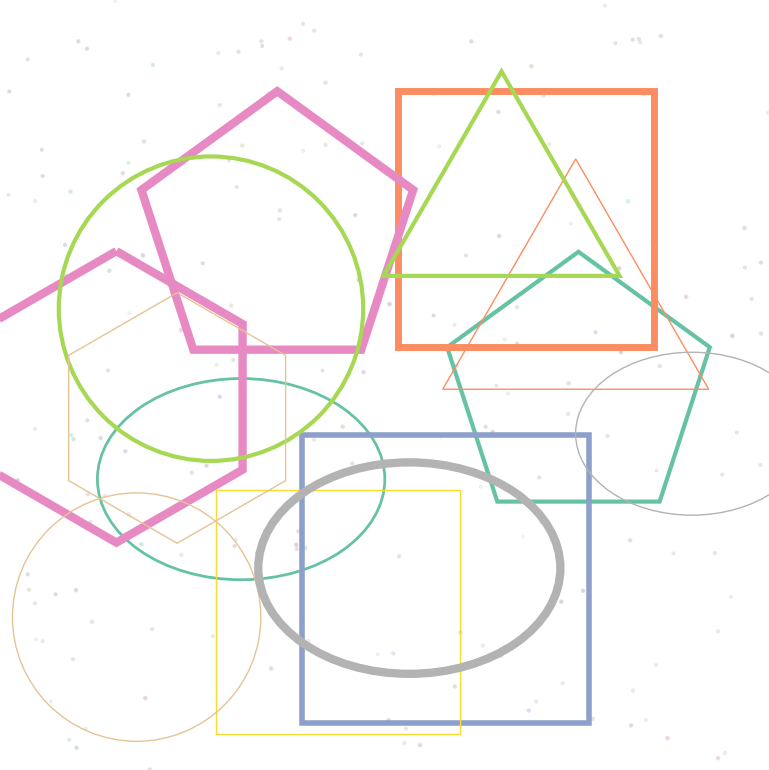[{"shape": "oval", "thickness": 1, "radius": 0.93, "center": [0.313, 0.378]}, {"shape": "pentagon", "thickness": 1.5, "radius": 0.9, "center": [0.751, 0.494]}, {"shape": "square", "thickness": 2.5, "radius": 0.83, "center": [0.683, 0.716]}, {"shape": "triangle", "thickness": 0.5, "radius": 1.0, "center": [0.748, 0.594]}, {"shape": "square", "thickness": 2, "radius": 0.93, "center": [0.579, 0.248]}, {"shape": "hexagon", "thickness": 3, "radius": 0.95, "center": [0.151, 0.485]}, {"shape": "pentagon", "thickness": 3, "radius": 0.93, "center": [0.36, 0.696]}, {"shape": "triangle", "thickness": 1.5, "radius": 0.89, "center": [0.651, 0.73]}, {"shape": "circle", "thickness": 1.5, "radius": 0.99, "center": [0.274, 0.599]}, {"shape": "square", "thickness": 0.5, "radius": 0.79, "center": [0.439, 0.205]}, {"shape": "hexagon", "thickness": 0.5, "radius": 0.81, "center": [0.23, 0.457]}, {"shape": "circle", "thickness": 0.5, "radius": 0.81, "center": [0.177, 0.199]}, {"shape": "oval", "thickness": 3, "radius": 0.98, "center": [0.532, 0.262]}, {"shape": "oval", "thickness": 0.5, "radius": 0.76, "center": [0.899, 0.437]}]